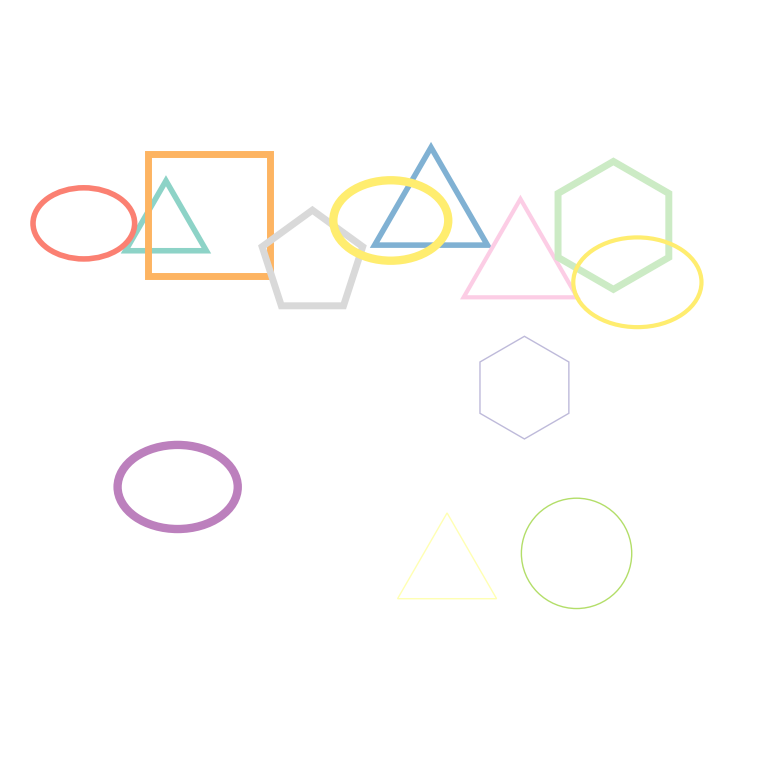[{"shape": "triangle", "thickness": 2, "radius": 0.3, "center": [0.216, 0.705]}, {"shape": "triangle", "thickness": 0.5, "radius": 0.37, "center": [0.581, 0.26]}, {"shape": "hexagon", "thickness": 0.5, "radius": 0.33, "center": [0.681, 0.497]}, {"shape": "oval", "thickness": 2, "radius": 0.33, "center": [0.109, 0.71]}, {"shape": "triangle", "thickness": 2, "radius": 0.42, "center": [0.56, 0.724]}, {"shape": "square", "thickness": 2.5, "radius": 0.4, "center": [0.271, 0.721]}, {"shape": "circle", "thickness": 0.5, "radius": 0.36, "center": [0.749, 0.281]}, {"shape": "triangle", "thickness": 1.5, "radius": 0.43, "center": [0.676, 0.656]}, {"shape": "pentagon", "thickness": 2.5, "radius": 0.34, "center": [0.406, 0.658]}, {"shape": "oval", "thickness": 3, "radius": 0.39, "center": [0.231, 0.368]}, {"shape": "hexagon", "thickness": 2.5, "radius": 0.42, "center": [0.797, 0.707]}, {"shape": "oval", "thickness": 1.5, "radius": 0.42, "center": [0.828, 0.633]}, {"shape": "oval", "thickness": 3, "radius": 0.37, "center": [0.508, 0.714]}]